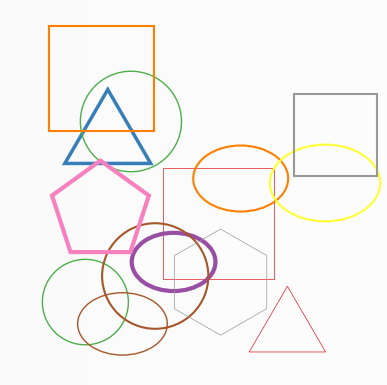[{"shape": "square", "thickness": 0.5, "radius": 0.72, "center": [0.564, 0.419]}, {"shape": "triangle", "thickness": 0.5, "radius": 0.57, "center": [0.742, 0.143]}, {"shape": "triangle", "thickness": 2.5, "radius": 0.64, "center": [0.278, 0.639]}, {"shape": "circle", "thickness": 1, "radius": 0.55, "center": [0.22, 0.215]}, {"shape": "circle", "thickness": 1, "radius": 0.65, "center": [0.338, 0.684]}, {"shape": "oval", "thickness": 3, "radius": 0.54, "center": [0.448, 0.32]}, {"shape": "oval", "thickness": 1.5, "radius": 0.61, "center": [0.621, 0.536]}, {"shape": "square", "thickness": 1.5, "radius": 0.68, "center": [0.262, 0.796]}, {"shape": "oval", "thickness": 1.5, "radius": 0.71, "center": [0.839, 0.525]}, {"shape": "circle", "thickness": 1.5, "radius": 0.69, "center": [0.401, 0.283]}, {"shape": "oval", "thickness": 1, "radius": 0.58, "center": [0.316, 0.159]}, {"shape": "pentagon", "thickness": 3, "radius": 0.66, "center": [0.259, 0.451]}, {"shape": "square", "thickness": 1.5, "radius": 0.53, "center": [0.867, 0.65]}, {"shape": "hexagon", "thickness": 0.5, "radius": 0.69, "center": [0.569, 0.267]}]